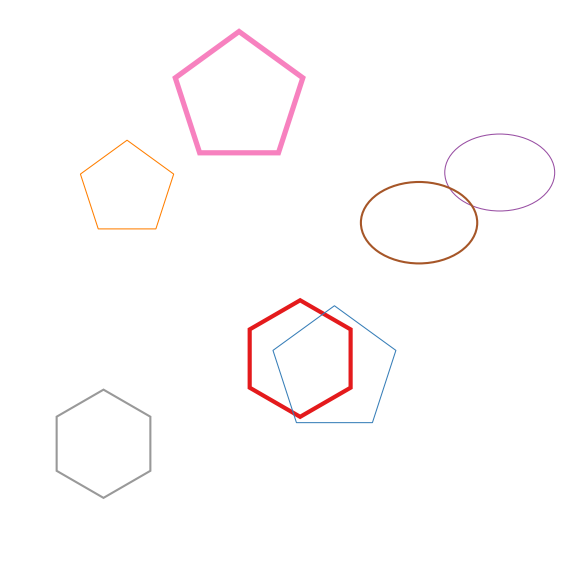[{"shape": "hexagon", "thickness": 2, "radius": 0.5, "center": [0.52, 0.378]}, {"shape": "pentagon", "thickness": 0.5, "radius": 0.56, "center": [0.579, 0.358]}, {"shape": "oval", "thickness": 0.5, "radius": 0.48, "center": [0.865, 0.7]}, {"shape": "pentagon", "thickness": 0.5, "radius": 0.42, "center": [0.22, 0.671]}, {"shape": "oval", "thickness": 1, "radius": 0.5, "center": [0.726, 0.613]}, {"shape": "pentagon", "thickness": 2.5, "radius": 0.58, "center": [0.414, 0.828]}, {"shape": "hexagon", "thickness": 1, "radius": 0.47, "center": [0.179, 0.231]}]